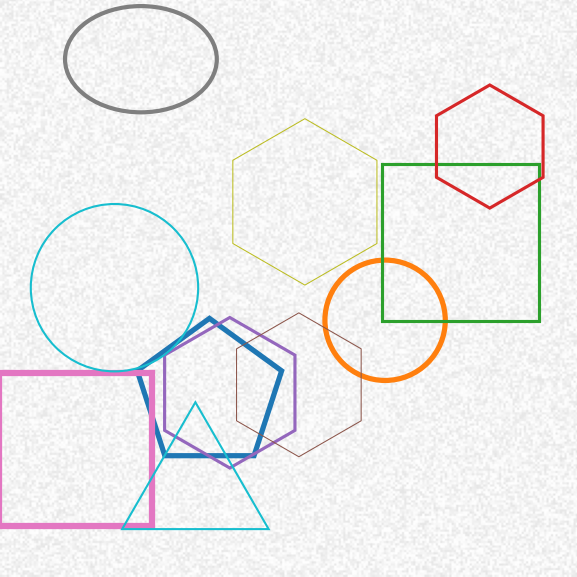[{"shape": "pentagon", "thickness": 2.5, "radius": 0.66, "center": [0.363, 0.316]}, {"shape": "circle", "thickness": 2.5, "radius": 0.52, "center": [0.667, 0.445]}, {"shape": "square", "thickness": 1.5, "radius": 0.68, "center": [0.797, 0.579]}, {"shape": "hexagon", "thickness": 1.5, "radius": 0.53, "center": [0.848, 0.745]}, {"shape": "hexagon", "thickness": 1.5, "radius": 0.65, "center": [0.398, 0.319]}, {"shape": "hexagon", "thickness": 0.5, "radius": 0.62, "center": [0.517, 0.333]}, {"shape": "square", "thickness": 3, "radius": 0.66, "center": [0.131, 0.221]}, {"shape": "oval", "thickness": 2, "radius": 0.66, "center": [0.244, 0.897]}, {"shape": "hexagon", "thickness": 0.5, "radius": 0.72, "center": [0.528, 0.65]}, {"shape": "triangle", "thickness": 1, "radius": 0.73, "center": [0.338, 0.156]}, {"shape": "circle", "thickness": 1, "radius": 0.72, "center": [0.198, 0.501]}]